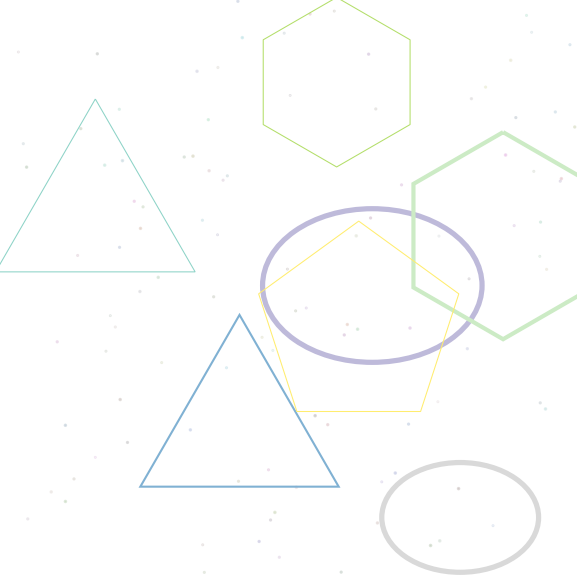[{"shape": "triangle", "thickness": 0.5, "radius": 1.0, "center": [0.165, 0.628]}, {"shape": "oval", "thickness": 2.5, "radius": 0.95, "center": [0.645, 0.505]}, {"shape": "triangle", "thickness": 1, "radius": 0.99, "center": [0.415, 0.256]}, {"shape": "hexagon", "thickness": 0.5, "radius": 0.73, "center": [0.583, 0.857]}, {"shape": "oval", "thickness": 2.5, "radius": 0.68, "center": [0.797, 0.103]}, {"shape": "hexagon", "thickness": 2, "radius": 0.9, "center": [0.871, 0.591]}, {"shape": "pentagon", "thickness": 0.5, "radius": 0.91, "center": [0.621, 0.434]}]